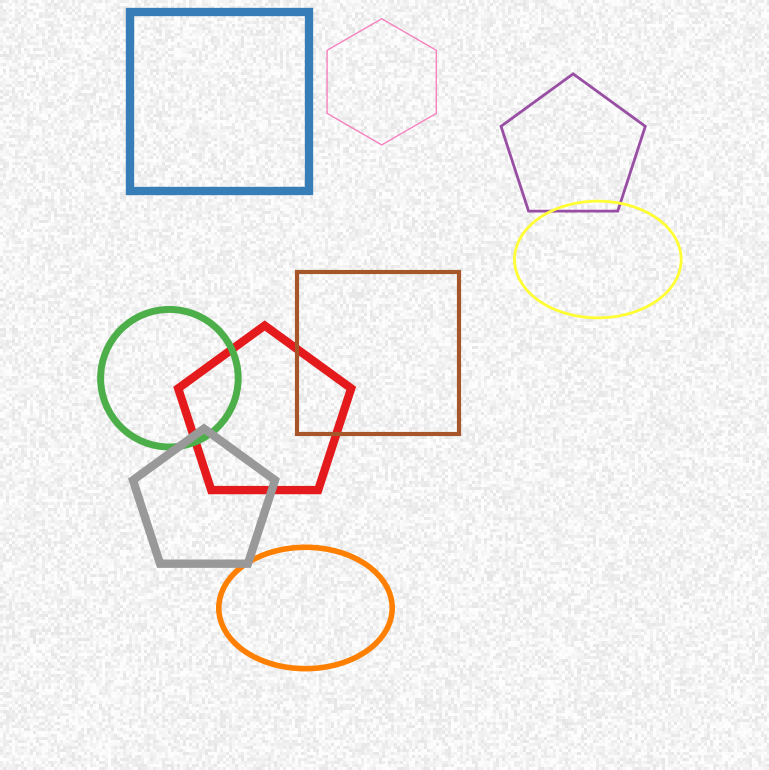[{"shape": "pentagon", "thickness": 3, "radius": 0.59, "center": [0.344, 0.459]}, {"shape": "square", "thickness": 3, "radius": 0.58, "center": [0.285, 0.868]}, {"shape": "circle", "thickness": 2.5, "radius": 0.45, "center": [0.22, 0.509]}, {"shape": "pentagon", "thickness": 1, "radius": 0.49, "center": [0.744, 0.806]}, {"shape": "oval", "thickness": 2, "radius": 0.56, "center": [0.397, 0.21]}, {"shape": "oval", "thickness": 1, "radius": 0.54, "center": [0.776, 0.663]}, {"shape": "square", "thickness": 1.5, "radius": 0.53, "center": [0.491, 0.541]}, {"shape": "hexagon", "thickness": 0.5, "radius": 0.41, "center": [0.496, 0.894]}, {"shape": "pentagon", "thickness": 3, "radius": 0.49, "center": [0.265, 0.346]}]